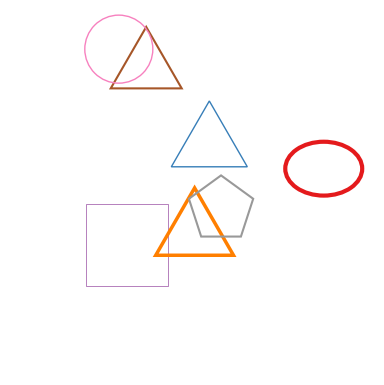[{"shape": "oval", "thickness": 3, "radius": 0.5, "center": [0.841, 0.562]}, {"shape": "triangle", "thickness": 1, "radius": 0.57, "center": [0.544, 0.624]}, {"shape": "square", "thickness": 0.5, "radius": 0.54, "center": [0.33, 0.364]}, {"shape": "triangle", "thickness": 2.5, "radius": 0.58, "center": [0.505, 0.395]}, {"shape": "triangle", "thickness": 1.5, "radius": 0.53, "center": [0.38, 0.824]}, {"shape": "circle", "thickness": 1, "radius": 0.44, "center": [0.309, 0.872]}, {"shape": "pentagon", "thickness": 1.5, "radius": 0.44, "center": [0.574, 0.457]}]